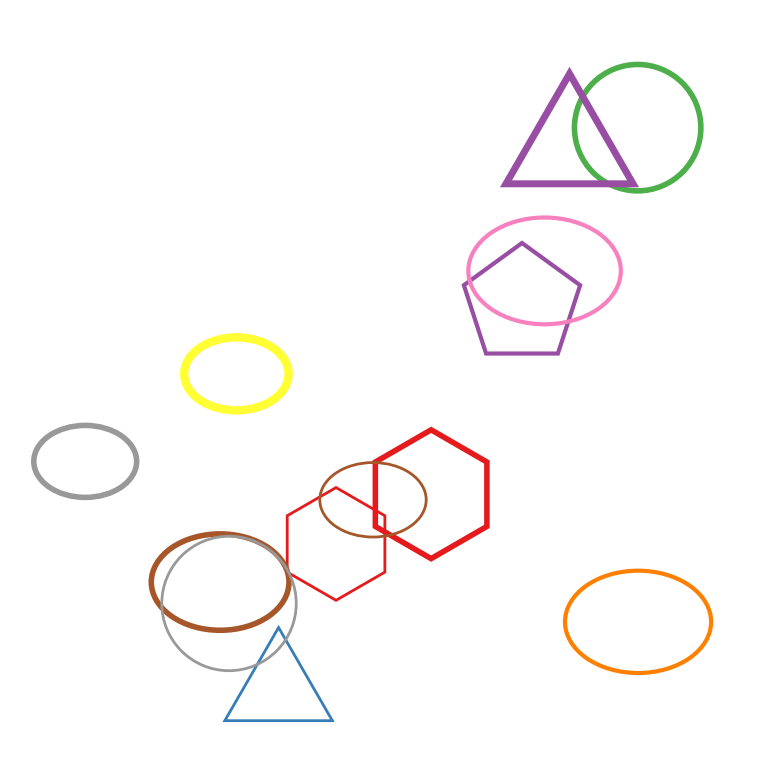[{"shape": "hexagon", "thickness": 2, "radius": 0.42, "center": [0.56, 0.358]}, {"shape": "hexagon", "thickness": 1, "radius": 0.37, "center": [0.436, 0.294]}, {"shape": "triangle", "thickness": 1, "radius": 0.4, "center": [0.362, 0.104]}, {"shape": "circle", "thickness": 2, "radius": 0.41, "center": [0.828, 0.834]}, {"shape": "pentagon", "thickness": 1.5, "radius": 0.4, "center": [0.678, 0.605]}, {"shape": "triangle", "thickness": 2.5, "radius": 0.48, "center": [0.74, 0.809]}, {"shape": "oval", "thickness": 1.5, "radius": 0.47, "center": [0.829, 0.192]}, {"shape": "oval", "thickness": 3, "radius": 0.34, "center": [0.307, 0.514]}, {"shape": "oval", "thickness": 2, "radius": 0.45, "center": [0.286, 0.244]}, {"shape": "oval", "thickness": 1, "radius": 0.35, "center": [0.484, 0.351]}, {"shape": "oval", "thickness": 1.5, "radius": 0.5, "center": [0.707, 0.648]}, {"shape": "circle", "thickness": 1, "radius": 0.44, "center": [0.297, 0.216]}, {"shape": "oval", "thickness": 2, "radius": 0.33, "center": [0.111, 0.401]}]